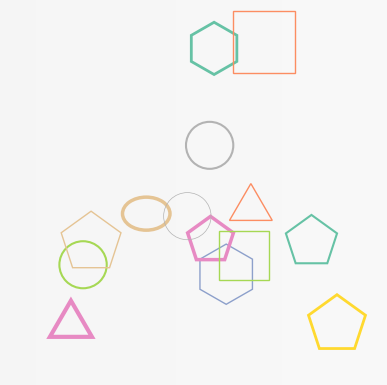[{"shape": "hexagon", "thickness": 2, "radius": 0.34, "center": [0.552, 0.874]}, {"shape": "pentagon", "thickness": 1.5, "radius": 0.35, "center": [0.804, 0.372]}, {"shape": "square", "thickness": 1, "radius": 0.4, "center": [0.681, 0.891]}, {"shape": "triangle", "thickness": 1, "radius": 0.32, "center": [0.647, 0.459]}, {"shape": "hexagon", "thickness": 1, "radius": 0.39, "center": [0.584, 0.288]}, {"shape": "pentagon", "thickness": 2.5, "radius": 0.31, "center": [0.543, 0.376]}, {"shape": "triangle", "thickness": 3, "radius": 0.31, "center": [0.183, 0.156]}, {"shape": "square", "thickness": 1, "radius": 0.32, "center": [0.63, 0.335]}, {"shape": "circle", "thickness": 1.5, "radius": 0.31, "center": [0.214, 0.312]}, {"shape": "pentagon", "thickness": 2, "radius": 0.39, "center": [0.87, 0.157]}, {"shape": "pentagon", "thickness": 1, "radius": 0.41, "center": [0.235, 0.37]}, {"shape": "oval", "thickness": 2.5, "radius": 0.31, "center": [0.377, 0.445]}, {"shape": "circle", "thickness": 0.5, "radius": 0.31, "center": [0.483, 0.439]}, {"shape": "circle", "thickness": 1.5, "radius": 0.31, "center": [0.541, 0.623]}]